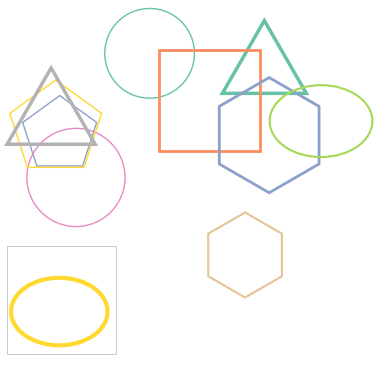[{"shape": "circle", "thickness": 1, "radius": 0.58, "center": [0.389, 0.861]}, {"shape": "triangle", "thickness": 2.5, "radius": 0.63, "center": [0.687, 0.82]}, {"shape": "square", "thickness": 2, "radius": 0.65, "center": [0.543, 0.739]}, {"shape": "hexagon", "thickness": 2, "radius": 0.75, "center": [0.699, 0.649]}, {"shape": "pentagon", "thickness": 1, "radius": 0.51, "center": [0.155, 0.651]}, {"shape": "circle", "thickness": 1, "radius": 0.64, "center": [0.197, 0.539]}, {"shape": "oval", "thickness": 1.5, "radius": 0.67, "center": [0.834, 0.685]}, {"shape": "pentagon", "thickness": 1, "radius": 0.63, "center": [0.145, 0.667]}, {"shape": "oval", "thickness": 3, "radius": 0.63, "center": [0.154, 0.191]}, {"shape": "hexagon", "thickness": 1.5, "radius": 0.55, "center": [0.637, 0.338]}, {"shape": "square", "thickness": 0.5, "radius": 0.71, "center": [0.16, 0.221]}, {"shape": "triangle", "thickness": 2.5, "radius": 0.66, "center": [0.133, 0.691]}]